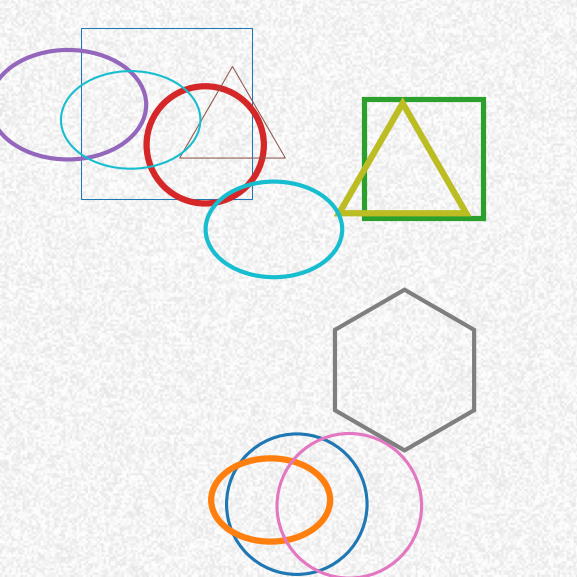[{"shape": "square", "thickness": 0.5, "radius": 0.74, "center": [0.289, 0.802]}, {"shape": "circle", "thickness": 1.5, "radius": 0.61, "center": [0.514, 0.126]}, {"shape": "oval", "thickness": 3, "radius": 0.51, "center": [0.469, 0.133]}, {"shape": "square", "thickness": 2.5, "radius": 0.51, "center": [0.734, 0.724]}, {"shape": "circle", "thickness": 3, "radius": 0.51, "center": [0.355, 0.748]}, {"shape": "oval", "thickness": 2, "radius": 0.68, "center": [0.118, 0.818]}, {"shape": "triangle", "thickness": 0.5, "radius": 0.53, "center": [0.403, 0.778]}, {"shape": "circle", "thickness": 1.5, "radius": 0.63, "center": [0.605, 0.123]}, {"shape": "hexagon", "thickness": 2, "radius": 0.7, "center": [0.701, 0.358]}, {"shape": "triangle", "thickness": 3, "radius": 0.64, "center": [0.697, 0.693]}, {"shape": "oval", "thickness": 2, "radius": 0.59, "center": [0.474, 0.602]}, {"shape": "oval", "thickness": 1, "radius": 0.6, "center": [0.226, 0.792]}]